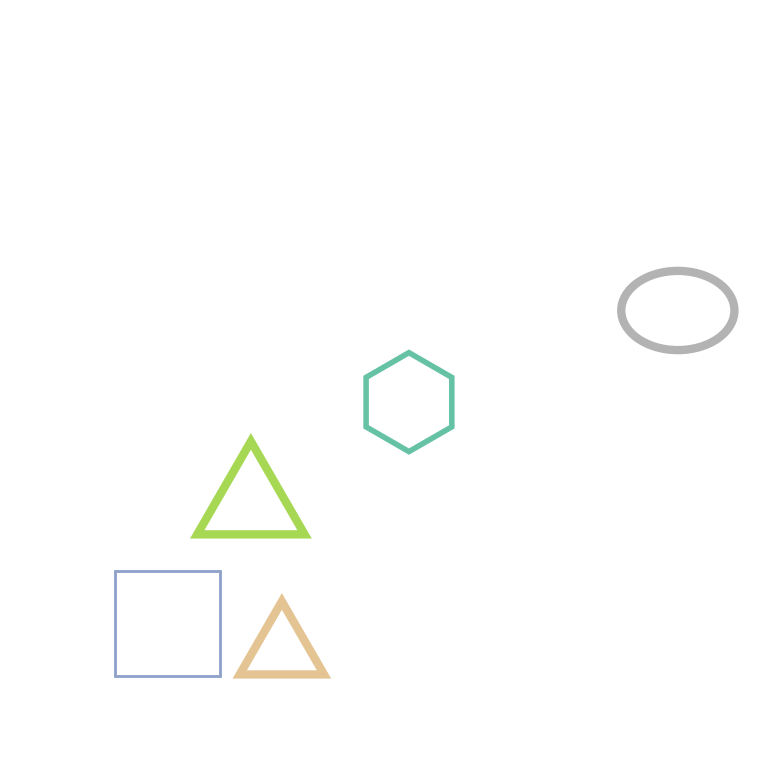[{"shape": "hexagon", "thickness": 2, "radius": 0.32, "center": [0.531, 0.478]}, {"shape": "square", "thickness": 1, "radius": 0.34, "center": [0.217, 0.19]}, {"shape": "triangle", "thickness": 3, "radius": 0.4, "center": [0.326, 0.346]}, {"shape": "triangle", "thickness": 3, "radius": 0.32, "center": [0.366, 0.156]}, {"shape": "oval", "thickness": 3, "radius": 0.37, "center": [0.88, 0.597]}]